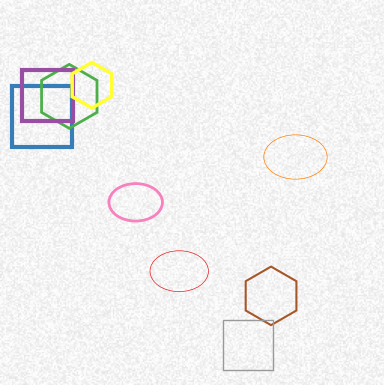[{"shape": "oval", "thickness": 0.5, "radius": 0.38, "center": [0.466, 0.296]}, {"shape": "square", "thickness": 3, "radius": 0.39, "center": [0.109, 0.698]}, {"shape": "hexagon", "thickness": 2, "radius": 0.42, "center": [0.18, 0.75]}, {"shape": "square", "thickness": 3, "radius": 0.33, "center": [0.124, 0.752]}, {"shape": "oval", "thickness": 0.5, "radius": 0.41, "center": [0.768, 0.592]}, {"shape": "hexagon", "thickness": 2.5, "radius": 0.3, "center": [0.239, 0.779]}, {"shape": "hexagon", "thickness": 1.5, "radius": 0.38, "center": [0.704, 0.232]}, {"shape": "oval", "thickness": 2, "radius": 0.35, "center": [0.352, 0.474]}, {"shape": "square", "thickness": 1, "radius": 0.32, "center": [0.644, 0.103]}]